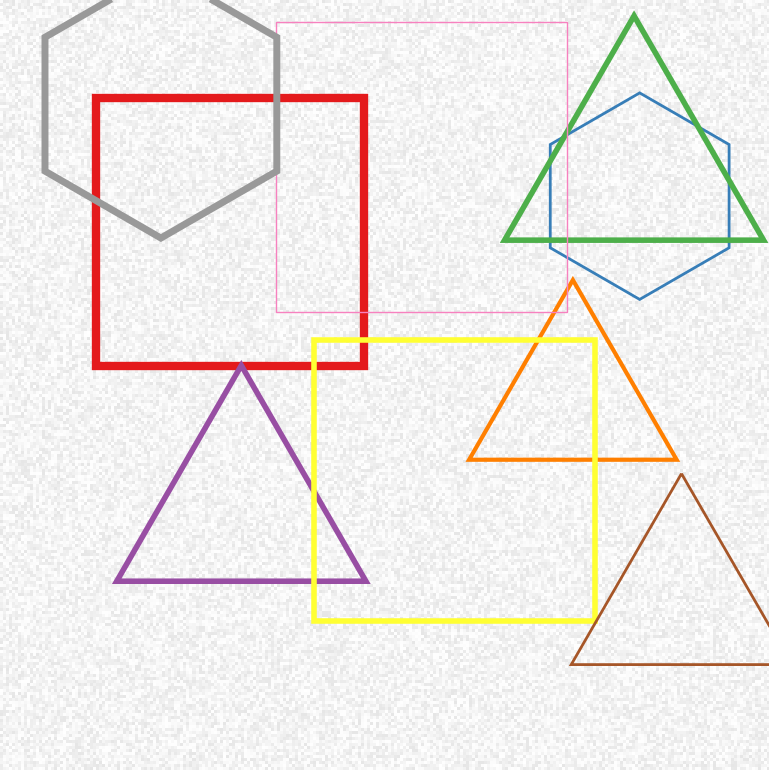[{"shape": "square", "thickness": 3, "radius": 0.87, "center": [0.299, 0.698]}, {"shape": "hexagon", "thickness": 1, "radius": 0.67, "center": [0.831, 0.745]}, {"shape": "triangle", "thickness": 2, "radius": 0.97, "center": [0.823, 0.785]}, {"shape": "triangle", "thickness": 2, "radius": 0.93, "center": [0.313, 0.339]}, {"shape": "triangle", "thickness": 1.5, "radius": 0.78, "center": [0.744, 0.481]}, {"shape": "square", "thickness": 2, "radius": 0.91, "center": [0.59, 0.376]}, {"shape": "triangle", "thickness": 1, "radius": 0.83, "center": [0.885, 0.22]}, {"shape": "square", "thickness": 0.5, "radius": 0.94, "center": [0.548, 0.783]}, {"shape": "hexagon", "thickness": 2.5, "radius": 0.87, "center": [0.209, 0.865]}]